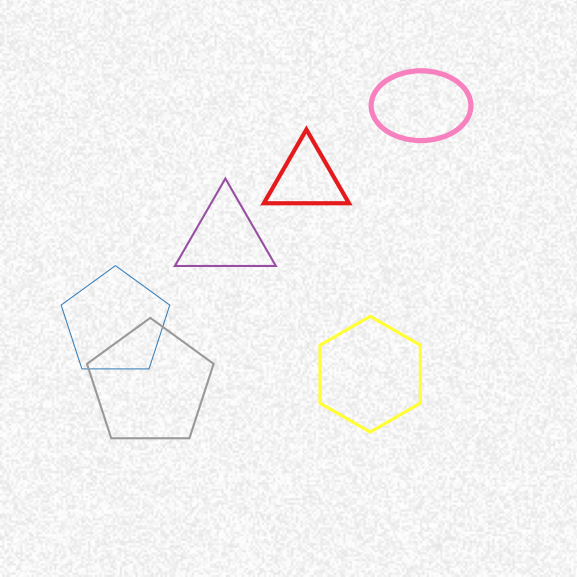[{"shape": "triangle", "thickness": 2, "radius": 0.43, "center": [0.531, 0.69]}, {"shape": "pentagon", "thickness": 0.5, "radius": 0.49, "center": [0.2, 0.44]}, {"shape": "triangle", "thickness": 1, "radius": 0.5, "center": [0.39, 0.589]}, {"shape": "hexagon", "thickness": 1.5, "radius": 0.5, "center": [0.641, 0.351]}, {"shape": "oval", "thickness": 2.5, "radius": 0.43, "center": [0.729, 0.816]}, {"shape": "pentagon", "thickness": 1, "radius": 0.58, "center": [0.26, 0.333]}]